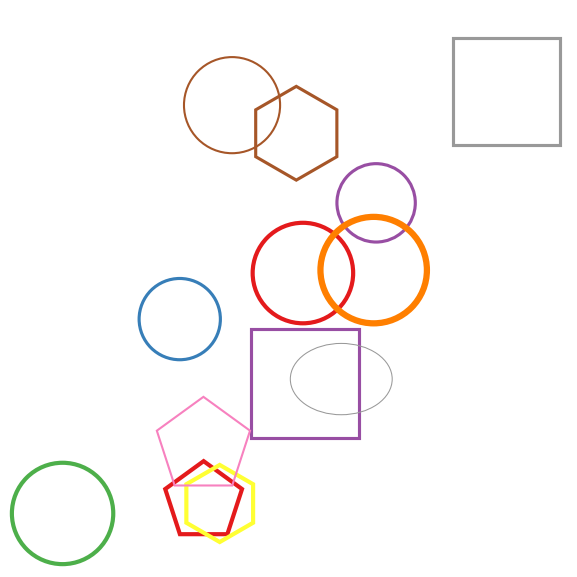[{"shape": "pentagon", "thickness": 2, "radius": 0.35, "center": [0.353, 0.131]}, {"shape": "circle", "thickness": 2, "radius": 0.44, "center": [0.525, 0.526]}, {"shape": "circle", "thickness": 1.5, "radius": 0.35, "center": [0.311, 0.447]}, {"shape": "circle", "thickness": 2, "radius": 0.44, "center": [0.108, 0.11]}, {"shape": "circle", "thickness": 1.5, "radius": 0.34, "center": [0.651, 0.648]}, {"shape": "square", "thickness": 1.5, "radius": 0.47, "center": [0.529, 0.335]}, {"shape": "circle", "thickness": 3, "radius": 0.46, "center": [0.647, 0.531]}, {"shape": "hexagon", "thickness": 2, "radius": 0.33, "center": [0.38, 0.127]}, {"shape": "circle", "thickness": 1, "radius": 0.42, "center": [0.402, 0.817]}, {"shape": "hexagon", "thickness": 1.5, "radius": 0.41, "center": [0.513, 0.768]}, {"shape": "pentagon", "thickness": 1, "radius": 0.42, "center": [0.352, 0.227]}, {"shape": "square", "thickness": 1.5, "radius": 0.46, "center": [0.877, 0.84]}, {"shape": "oval", "thickness": 0.5, "radius": 0.44, "center": [0.591, 0.343]}]